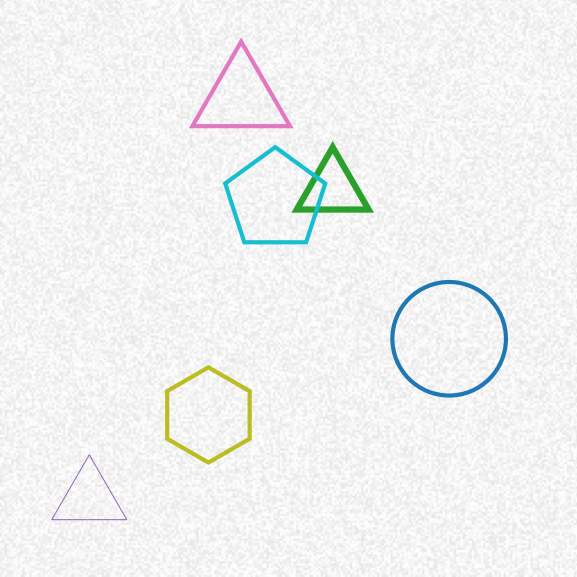[{"shape": "circle", "thickness": 2, "radius": 0.49, "center": [0.778, 0.413]}, {"shape": "triangle", "thickness": 3, "radius": 0.36, "center": [0.576, 0.672]}, {"shape": "triangle", "thickness": 0.5, "radius": 0.37, "center": [0.155, 0.137]}, {"shape": "triangle", "thickness": 2, "radius": 0.49, "center": [0.418, 0.829]}, {"shape": "hexagon", "thickness": 2, "radius": 0.41, "center": [0.361, 0.281]}, {"shape": "pentagon", "thickness": 2, "radius": 0.46, "center": [0.477, 0.653]}]